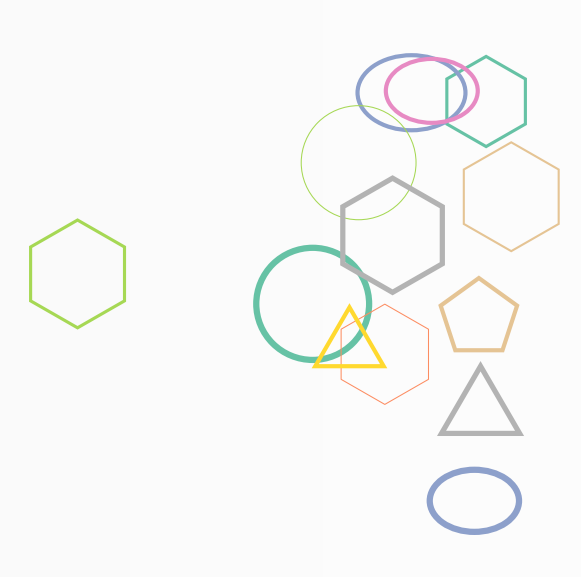[{"shape": "hexagon", "thickness": 1.5, "radius": 0.39, "center": [0.836, 0.823]}, {"shape": "circle", "thickness": 3, "radius": 0.49, "center": [0.538, 0.473]}, {"shape": "hexagon", "thickness": 0.5, "radius": 0.43, "center": [0.662, 0.386]}, {"shape": "oval", "thickness": 2, "radius": 0.46, "center": [0.708, 0.839]}, {"shape": "oval", "thickness": 3, "radius": 0.38, "center": [0.816, 0.132]}, {"shape": "oval", "thickness": 2, "radius": 0.4, "center": [0.743, 0.842]}, {"shape": "circle", "thickness": 0.5, "radius": 0.49, "center": [0.617, 0.717]}, {"shape": "hexagon", "thickness": 1.5, "radius": 0.47, "center": [0.133, 0.525]}, {"shape": "triangle", "thickness": 2, "radius": 0.34, "center": [0.601, 0.399]}, {"shape": "hexagon", "thickness": 1, "radius": 0.47, "center": [0.88, 0.658]}, {"shape": "pentagon", "thickness": 2, "radius": 0.35, "center": [0.824, 0.449]}, {"shape": "triangle", "thickness": 2.5, "radius": 0.39, "center": [0.827, 0.287]}, {"shape": "hexagon", "thickness": 2.5, "radius": 0.49, "center": [0.675, 0.592]}]